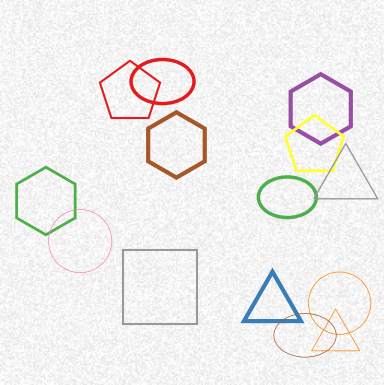[{"shape": "oval", "thickness": 2.5, "radius": 0.41, "center": [0.422, 0.788]}, {"shape": "pentagon", "thickness": 1.5, "radius": 0.41, "center": [0.338, 0.76]}, {"shape": "triangle", "thickness": 3, "radius": 0.43, "center": [0.708, 0.209]}, {"shape": "hexagon", "thickness": 2, "radius": 0.44, "center": [0.119, 0.478]}, {"shape": "oval", "thickness": 2.5, "radius": 0.38, "center": [0.746, 0.488]}, {"shape": "hexagon", "thickness": 3, "radius": 0.45, "center": [0.833, 0.717]}, {"shape": "triangle", "thickness": 0.5, "radius": 0.36, "center": [0.872, 0.125]}, {"shape": "circle", "thickness": 0.5, "radius": 0.4, "center": [0.882, 0.213]}, {"shape": "pentagon", "thickness": 2, "radius": 0.4, "center": [0.817, 0.621]}, {"shape": "hexagon", "thickness": 3, "radius": 0.42, "center": [0.458, 0.624]}, {"shape": "oval", "thickness": 0.5, "radius": 0.4, "center": [0.792, 0.129]}, {"shape": "circle", "thickness": 0.5, "radius": 0.41, "center": [0.208, 0.374]}, {"shape": "triangle", "thickness": 1, "radius": 0.48, "center": [0.898, 0.532]}, {"shape": "square", "thickness": 1.5, "radius": 0.48, "center": [0.416, 0.254]}]